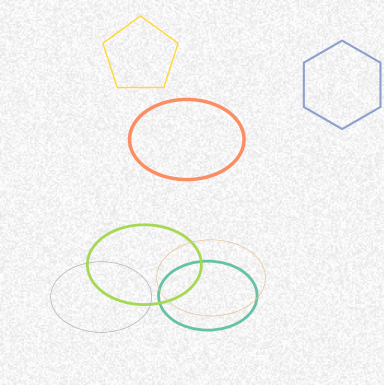[{"shape": "oval", "thickness": 2, "radius": 0.64, "center": [0.54, 0.232]}, {"shape": "oval", "thickness": 2.5, "radius": 0.74, "center": [0.485, 0.638]}, {"shape": "hexagon", "thickness": 1.5, "radius": 0.57, "center": [0.889, 0.78]}, {"shape": "oval", "thickness": 2, "radius": 0.74, "center": [0.375, 0.312]}, {"shape": "pentagon", "thickness": 1, "radius": 0.51, "center": [0.365, 0.856]}, {"shape": "oval", "thickness": 0.5, "radius": 0.71, "center": [0.548, 0.278]}, {"shape": "oval", "thickness": 0.5, "radius": 0.66, "center": [0.263, 0.228]}]